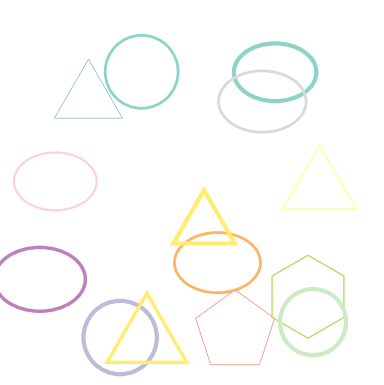[{"shape": "circle", "thickness": 2, "radius": 0.47, "center": [0.368, 0.813]}, {"shape": "oval", "thickness": 3, "radius": 0.54, "center": [0.715, 0.812]}, {"shape": "triangle", "thickness": 1.5, "radius": 0.55, "center": [0.83, 0.512]}, {"shape": "circle", "thickness": 3, "radius": 0.48, "center": [0.312, 0.123]}, {"shape": "pentagon", "thickness": 0.5, "radius": 0.54, "center": [0.611, 0.14]}, {"shape": "triangle", "thickness": 0.5, "radius": 0.51, "center": [0.23, 0.744]}, {"shape": "oval", "thickness": 2, "radius": 0.56, "center": [0.565, 0.318]}, {"shape": "hexagon", "thickness": 1, "radius": 0.54, "center": [0.8, 0.229]}, {"shape": "oval", "thickness": 1.5, "radius": 0.54, "center": [0.144, 0.529]}, {"shape": "oval", "thickness": 2, "radius": 0.57, "center": [0.681, 0.736]}, {"shape": "oval", "thickness": 2.5, "radius": 0.59, "center": [0.103, 0.275]}, {"shape": "circle", "thickness": 3, "radius": 0.43, "center": [0.813, 0.163]}, {"shape": "triangle", "thickness": 3, "radius": 0.46, "center": [0.53, 0.414]}, {"shape": "triangle", "thickness": 2.5, "radius": 0.6, "center": [0.381, 0.119]}]